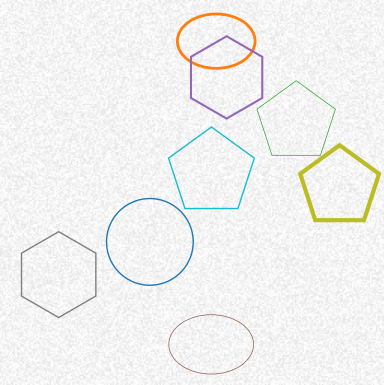[{"shape": "circle", "thickness": 1, "radius": 0.56, "center": [0.389, 0.372]}, {"shape": "oval", "thickness": 2, "radius": 0.5, "center": [0.562, 0.893]}, {"shape": "pentagon", "thickness": 0.5, "radius": 0.54, "center": [0.769, 0.683]}, {"shape": "hexagon", "thickness": 1.5, "radius": 0.53, "center": [0.589, 0.799]}, {"shape": "oval", "thickness": 0.5, "radius": 0.55, "center": [0.549, 0.105]}, {"shape": "hexagon", "thickness": 1, "radius": 0.56, "center": [0.152, 0.287]}, {"shape": "pentagon", "thickness": 3, "radius": 0.54, "center": [0.882, 0.515]}, {"shape": "pentagon", "thickness": 1, "radius": 0.59, "center": [0.549, 0.553]}]